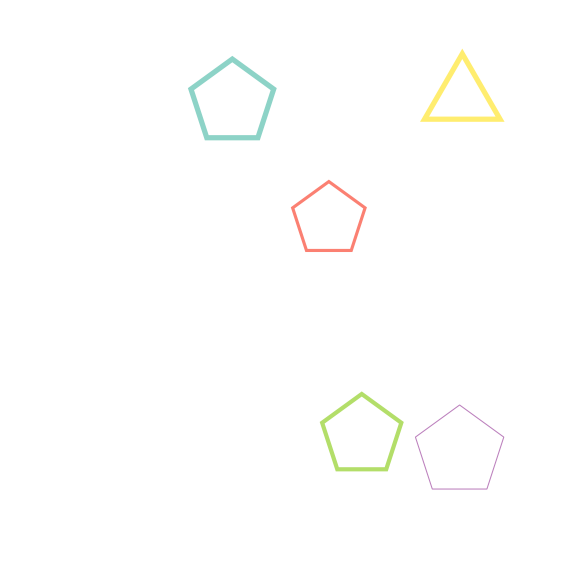[{"shape": "pentagon", "thickness": 2.5, "radius": 0.38, "center": [0.402, 0.822]}, {"shape": "pentagon", "thickness": 1.5, "radius": 0.33, "center": [0.569, 0.619]}, {"shape": "pentagon", "thickness": 2, "radius": 0.36, "center": [0.626, 0.245]}, {"shape": "pentagon", "thickness": 0.5, "radius": 0.4, "center": [0.796, 0.217]}, {"shape": "triangle", "thickness": 2.5, "radius": 0.38, "center": [0.801, 0.83]}]